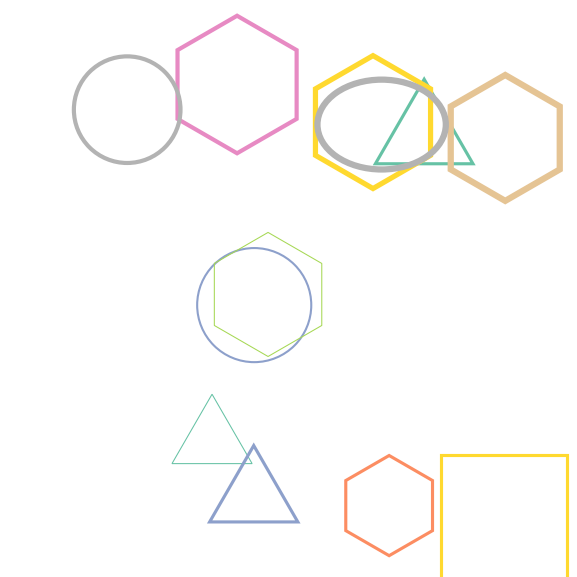[{"shape": "triangle", "thickness": 0.5, "radius": 0.4, "center": [0.367, 0.236]}, {"shape": "triangle", "thickness": 1.5, "radius": 0.49, "center": [0.735, 0.764]}, {"shape": "hexagon", "thickness": 1.5, "radius": 0.43, "center": [0.674, 0.124]}, {"shape": "circle", "thickness": 1, "radius": 0.49, "center": [0.44, 0.471]}, {"shape": "triangle", "thickness": 1.5, "radius": 0.44, "center": [0.439, 0.139]}, {"shape": "hexagon", "thickness": 2, "radius": 0.6, "center": [0.411, 0.853]}, {"shape": "hexagon", "thickness": 0.5, "radius": 0.54, "center": [0.464, 0.489]}, {"shape": "square", "thickness": 1.5, "radius": 0.54, "center": [0.873, 0.103]}, {"shape": "hexagon", "thickness": 2.5, "radius": 0.58, "center": [0.646, 0.788]}, {"shape": "hexagon", "thickness": 3, "radius": 0.54, "center": [0.875, 0.76]}, {"shape": "oval", "thickness": 3, "radius": 0.56, "center": [0.661, 0.783]}, {"shape": "circle", "thickness": 2, "radius": 0.46, "center": [0.22, 0.809]}]